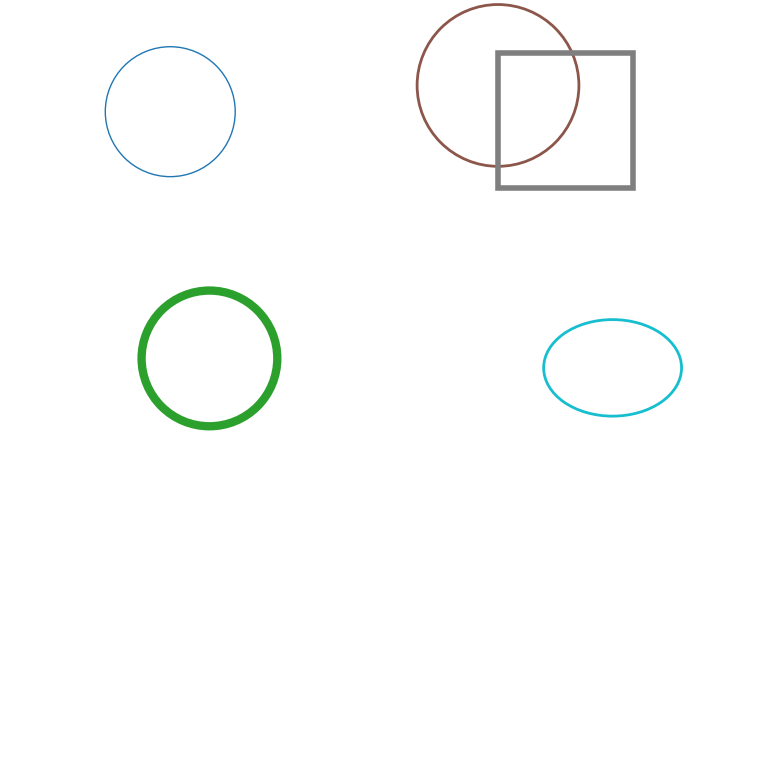[{"shape": "circle", "thickness": 0.5, "radius": 0.42, "center": [0.221, 0.855]}, {"shape": "circle", "thickness": 3, "radius": 0.44, "center": [0.272, 0.535]}, {"shape": "circle", "thickness": 1, "radius": 0.53, "center": [0.647, 0.889]}, {"shape": "square", "thickness": 2, "radius": 0.44, "center": [0.734, 0.844]}, {"shape": "oval", "thickness": 1, "radius": 0.45, "center": [0.796, 0.522]}]